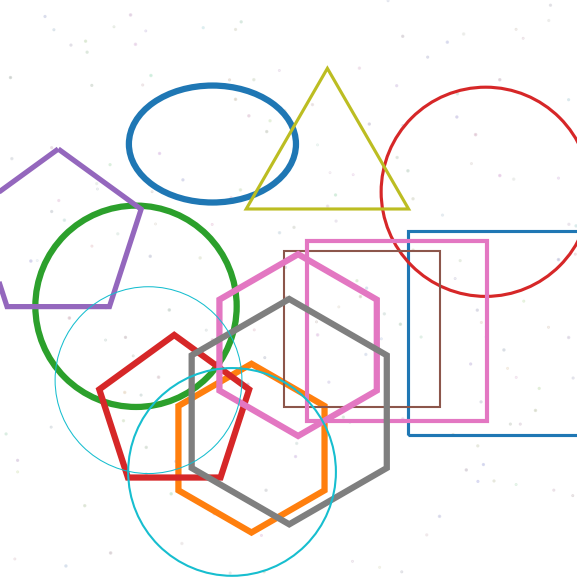[{"shape": "oval", "thickness": 3, "radius": 0.72, "center": [0.368, 0.75]}, {"shape": "square", "thickness": 1.5, "radius": 0.89, "center": [0.883, 0.422]}, {"shape": "hexagon", "thickness": 3, "radius": 0.73, "center": [0.435, 0.223]}, {"shape": "circle", "thickness": 3, "radius": 0.87, "center": [0.236, 0.469]}, {"shape": "pentagon", "thickness": 3, "radius": 0.68, "center": [0.302, 0.283]}, {"shape": "circle", "thickness": 1.5, "radius": 0.91, "center": [0.841, 0.667]}, {"shape": "pentagon", "thickness": 2.5, "radius": 0.75, "center": [0.101, 0.59]}, {"shape": "square", "thickness": 1, "radius": 0.68, "center": [0.627, 0.429]}, {"shape": "square", "thickness": 2, "radius": 0.78, "center": [0.687, 0.426]}, {"shape": "hexagon", "thickness": 3, "radius": 0.79, "center": [0.516, 0.402]}, {"shape": "hexagon", "thickness": 3, "radius": 0.98, "center": [0.501, 0.286]}, {"shape": "triangle", "thickness": 1.5, "radius": 0.81, "center": [0.567, 0.718]}, {"shape": "circle", "thickness": 0.5, "radius": 0.81, "center": [0.257, 0.341]}, {"shape": "circle", "thickness": 1, "radius": 0.9, "center": [0.402, 0.182]}]